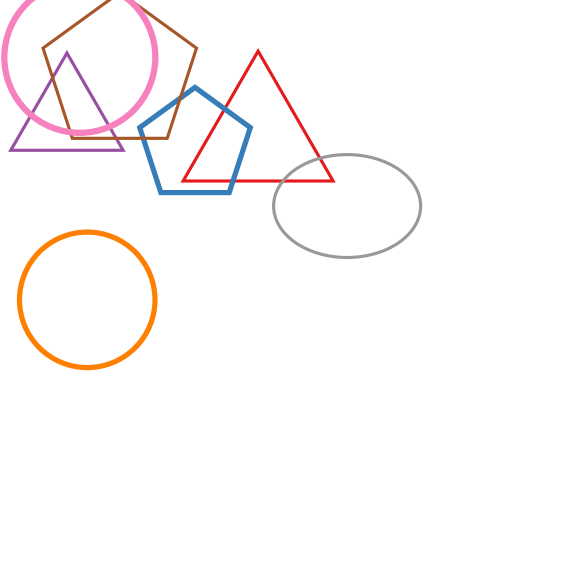[{"shape": "triangle", "thickness": 1.5, "radius": 0.75, "center": [0.447, 0.761]}, {"shape": "pentagon", "thickness": 2.5, "radius": 0.5, "center": [0.338, 0.747]}, {"shape": "triangle", "thickness": 1.5, "radius": 0.56, "center": [0.116, 0.795]}, {"shape": "circle", "thickness": 2.5, "radius": 0.59, "center": [0.151, 0.48]}, {"shape": "pentagon", "thickness": 1.5, "radius": 0.7, "center": [0.207, 0.873]}, {"shape": "circle", "thickness": 3, "radius": 0.65, "center": [0.138, 0.9]}, {"shape": "oval", "thickness": 1.5, "radius": 0.64, "center": [0.601, 0.642]}]